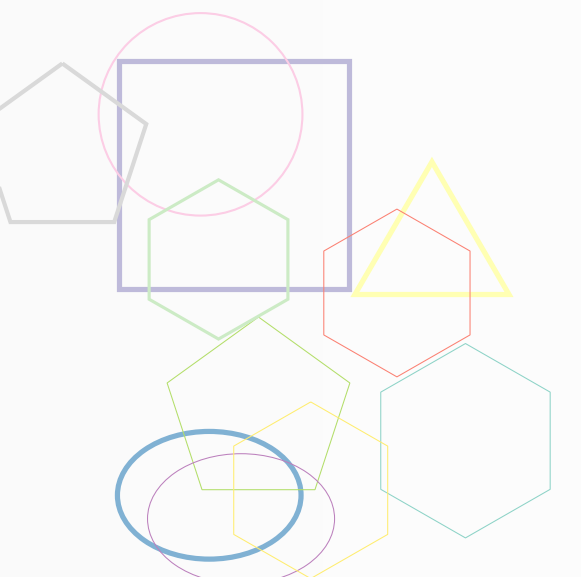[{"shape": "hexagon", "thickness": 0.5, "radius": 0.84, "center": [0.801, 0.236]}, {"shape": "triangle", "thickness": 2.5, "radius": 0.77, "center": [0.743, 0.566]}, {"shape": "square", "thickness": 2.5, "radius": 0.99, "center": [0.403, 0.695]}, {"shape": "hexagon", "thickness": 0.5, "radius": 0.73, "center": [0.683, 0.492]}, {"shape": "oval", "thickness": 2.5, "radius": 0.79, "center": [0.36, 0.142]}, {"shape": "pentagon", "thickness": 0.5, "radius": 0.83, "center": [0.445, 0.285]}, {"shape": "circle", "thickness": 1, "radius": 0.88, "center": [0.345, 0.801]}, {"shape": "pentagon", "thickness": 2, "radius": 0.76, "center": [0.107, 0.737]}, {"shape": "oval", "thickness": 0.5, "radius": 0.8, "center": [0.415, 0.101]}, {"shape": "hexagon", "thickness": 1.5, "radius": 0.69, "center": [0.376, 0.55]}, {"shape": "hexagon", "thickness": 0.5, "radius": 0.76, "center": [0.535, 0.15]}]